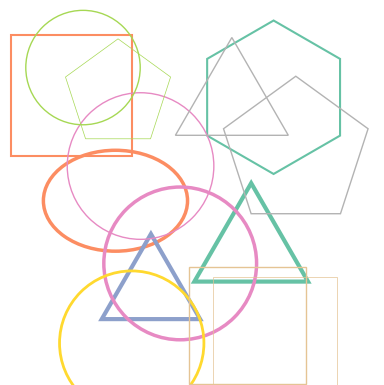[{"shape": "hexagon", "thickness": 1.5, "radius": 1.0, "center": [0.711, 0.747]}, {"shape": "triangle", "thickness": 3, "radius": 0.85, "center": [0.652, 0.354]}, {"shape": "square", "thickness": 1.5, "radius": 0.79, "center": [0.185, 0.751]}, {"shape": "oval", "thickness": 2.5, "radius": 0.94, "center": [0.3, 0.479]}, {"shape": "triangle", "thickness": 3, "radius": 0.74, "center": [0.392, 0.245]}, {"shape": "circle", "thickness": 2.5, "radius": 0.99, "center": [0.468, 0.316]}, {"shape": "circle", "thickness": 1, "radius": 0.95, "center": [0.365, 0.569]}, {"shape": "circle", "thickness": 1, "radius": 0.74, "center": [0.216, 0.825]}, {"shape": "pentagon", "thickness": 0.5, "radius": 0.72, "center": [0.307, 0.756]}, {"shape": "circle", "thickness": 2, "radius": 0.94, "center": [0.342, 0.109]}, {"shape": "square", "thickness": 1, "radius": 0.76, "center": [0.643, 0.154]}, {"shape": "square", "thickness": 0.5, "radius": 0.81, "center": [0.715, 0.119]}, {"shape": "triangle", "thickness": 1, "radius": 0.85, "center": [0.602, 0.733]}, {"shape": "pentagon", "thickness": 1, "radius": 0.99, "center": [0.768, 0.605]}]